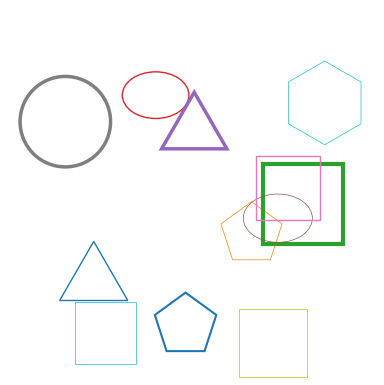[{"shape": "triangle", "thickness": 1, "radius": 0.51, "center": [0.243, 0.271]}, {"shape": "pentagon", "thickness": 1.5, "radius": 0.42, "center": [0.482, 0.156]}, {"shape": "pentagon", "thickness": 0.5, "radius": 0.42, "center": [0.653, 0.393]}, {"shape": "square", "thickness": 3, "radius": 0.52, "center": [0.788, 0.471]}, {"shape": "oval", "thickness": 1, "radius": 0.43, "center": [0.404, 0.753]}, {"shape": "triangle", "thickness": 2.5, "radius": 0.49, "center": [0.504, 0.662]}, {"shape": "oval", "thickness": 0.5, "radius": 0.45, "center": [0.722, 0.433]}, {"shape": "square", "thickness": 1, "radius": 0.42, "center": [0.748, 0.512]}, {"shape": "circle", "thickness": 2.5, "radius": 0.59, "center": [0.17, 0.684]}, {"shape": "square", "thickness": 0.5, "radius": 0.44, "center": [0.71, 0.109]}, {"shape": "square", "thickness": 0.5, "radius": 0.4, "center": [0.274, 0.136]}, {"shape": "hexagon", "thickness": 0.5, "radius": 0.54, "center": [0.843, 0.733]}]